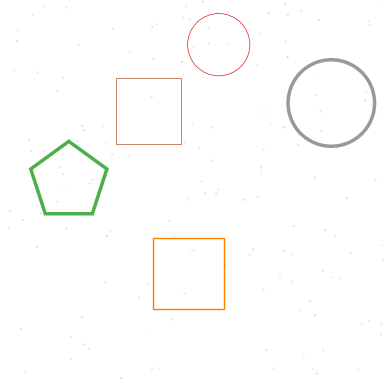[{"shape": "circle", "thickness": 0.5, "radius": 0.4, "center": [0.568, 0.884]}, {"shape": "pentagon", "thickness": 2.5, "radius": 0.52, "center": [0.179, 0.529]}, {"shape": "square", "thickness": 1, "radius": 0.46, "center": [0.49, 0.29]}, {"shape": "square", "thickness": 0.5, "radius": 0.43, "center": [0.385, 0.712]}, {"shape": "circle", "thickness": 2.5, "radius": 0.56, "center": [0.861, 0.732]}]